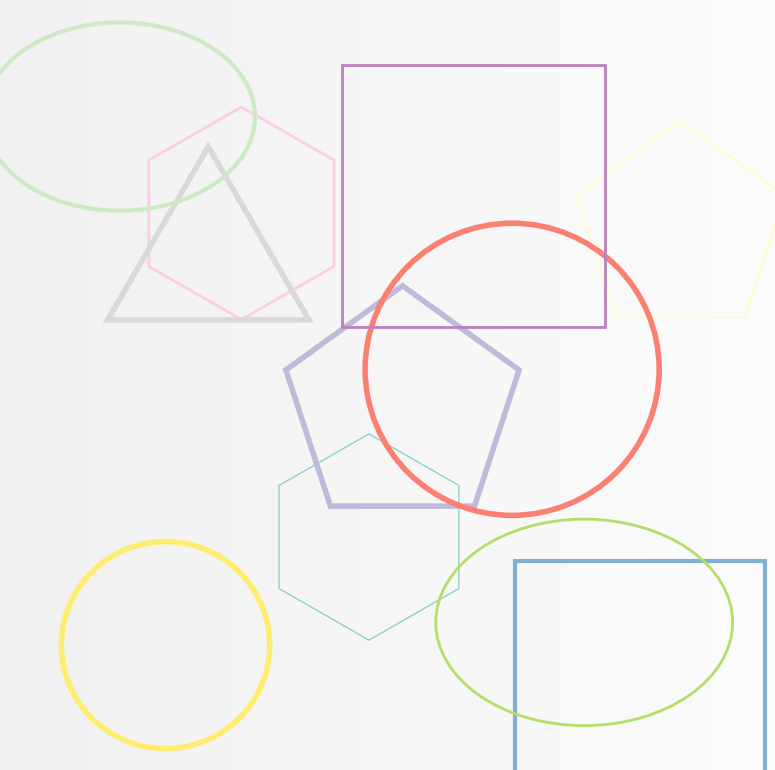[{"shape": "hexagon", "thickness": 0.5, "radius": 0.67, "center": [0.476, 0.303]}, {"shape": "pentagon", "thickness": 0.5, "radius": 0.7, "center": [0.878, 0.702]}, {"shape": "pentagon", "thickness": 2, "radius": 0.79, "center": [0.519, 0.471]}, {"shape": "circle", "thickness": 2, "radius": 0.95, "center": [0.661, 0.52]}, {"shape": "square", "thickness": 1.5, "radius": 0.81, "center": [0.826, 0.111]}, {"shape": "oval", "thickness": 1, "radius": 0.96, "center": [0.754, 0.192]}, {"shape": "hexagon", "thickness": 1, "radius": 0.69, "center": [0.311, 0.723]}, {"shape": "triangle", "thickness": 2, "radius": 0.75, "center": [0.269, 0.659]}, {"shape": "square", "thickness": 1, "radius": 0.85, "center": [0.611, 0.746]}, {"shape": "oval", "thickness": 1.5, "radius": 0.87, "center": [0.154, 0.849]}, {"shape": "circle", "thickness": 2, "radius": 0.67, "center": [0.214, 0.162]}]